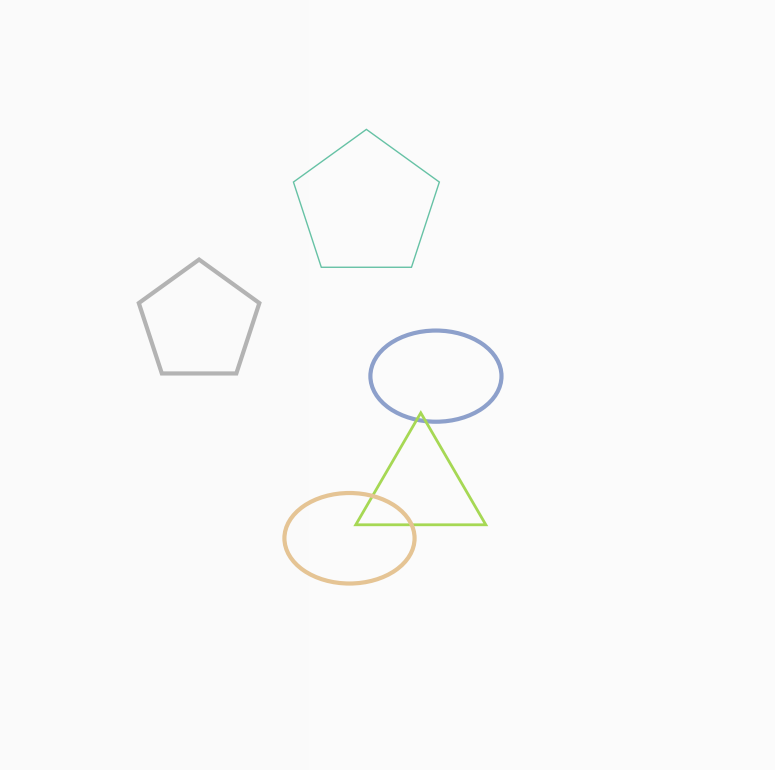[{"shape": "pentagon", "thickness": 0.5, "radius": 0.49, "center": [0.473, 0.733]}, {"shape": "oval", "thickness": 1.5, "radius": 0.42, "center": [0.563, 0.512]}, {"shape": "triangle", "thickness": 1, "radius": 0.48, "center": [0.543, 0.367]}, {"shape": "oval", "thickness": 1.5, "radius": 0.42, "center": [0.451, 0.301]}, {"shape": "pentagon", "thickness": 1.5, "radius": 0.41, "center": [0.257, 0.581]}]